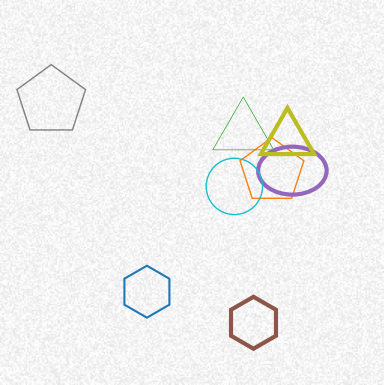[{"shape": "hexagon", "thickness": 1.5, "radius": 0.34, "center": [0.382, 0.242]}, {"shape": "pentagon", "thickness": 1, "radius": 0.44, "center": [0.706, 0.555]}, {"shape": "triangle", "thickness": 0.5, "radius": 0.46, "center": [0.632, 0.657]}, {"shape": "oval", "thickness": 3, "radius": 0.44, "center": [0.759, 0.557]}, {"shape": "hexagon", "thickness": 3, "radius": 0.34, "center": [0.658, 0.162]}, {"shape": "pentagon", "thickness": 1, "radius": 0.47, "center": [0.133, 0.738]}, {"shape": "triangle", "thickness": 3, "radius": 0.4, "center": [0.747, 0.64]}, {"shape": "circle", "thickness": 1, "radius": 0.37, "center": [0.609, 0.516]}]